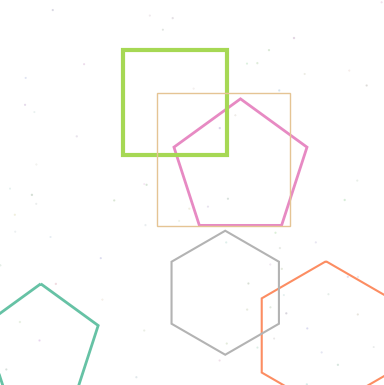[{"shape": "pentagon", "thickness": 2, "radius": 0.78, "center": [0.106, 0.106]}, {"shape": "hexagon", "thickness": 1.5, "radius": 0.96, "center": [0.847, 0.129]}, {"shape": "pentagon", "thickness": 2, "radius": 0.91, "center": [0.625, 0.562]}, {"shape": "square", "thickness": 3, "radius": 0.68, "center": [0.454, 0.733]}, {"shape": "square", "thickness": 1, "radius": 0.86, "center": [0.58, 0.586]}, {"shape": "hexagon", "thickness": 1.5, "radius": 0.81, "center": [0.585, 0.24]}]